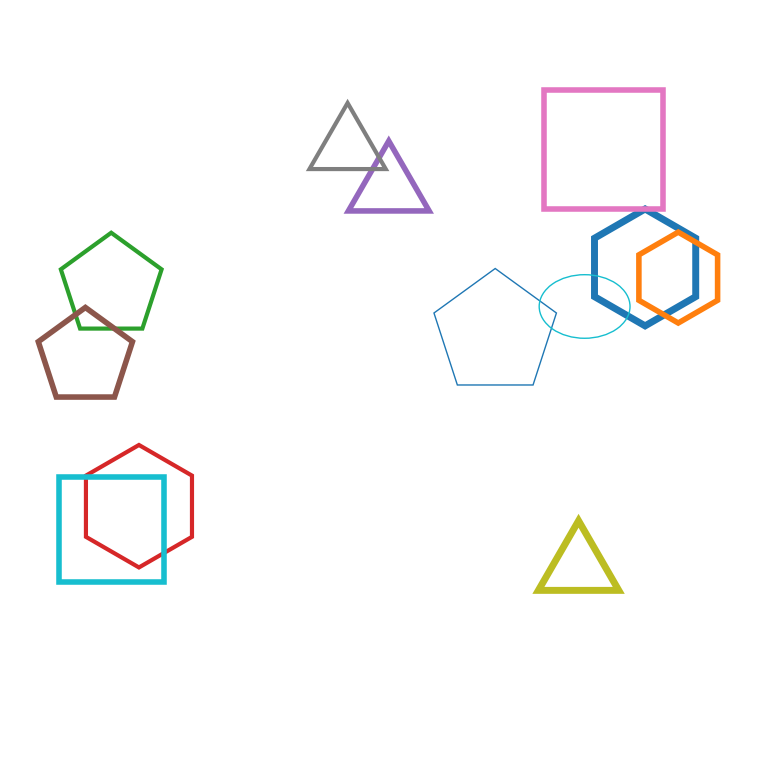[{"shape": "pentagon", "thickness": 0.5, "radius": 0.42, "center": [0.643, 0.568]}, {"shape": "hexagon", "thickness": 2.5, "radius": 0.38, "center": [0.838, 0.653]}, {"shape": "hexagon", "thickness": 2, "radius": 0.3, "center": [0.881, 0.64]}, {"shape": "pentagon", "thickness": 1.5, "radius": 0.34, "center": [0.144, 0.629]}, {"shape": "hexagon", "thickness": 1.5, "radius": 0.4, "center": [0.18, 0.343]}, {"shape": "triangle", "thickness": 2, "radius": 0.3, "center": [0.505, 0.756]}, {"shape": "pentagon", "thickness": 2, "radius": 0.32, "center": [0.111, 0.536]}, {"shape": "square", "thickness": 2, "radius": 0.39, "center": [0.784, 0.806]}, {"shape": "triangle", "thickness": 1.5, "radius": 0.29, "center": [0.451, 0.809]}, {"shape": "triangle", "thickness": 2.5, "radius": 0.3, "center": [0.751, 0.263]}, {"shape": "square", "thickness": 2, "radius": 0.34, "center": [0.145, 0.313]}, {"shape": "oval", "thickness": 0.5, "radius": 0.29, "center": [0.759, 0.602]}]